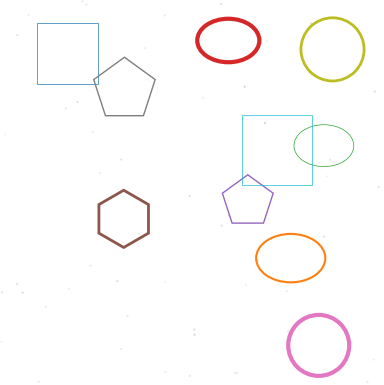[{"shape": "square", "thickness": 0.5, "radius": 0.39, "center": [0.175, 0.861]}, {"shape": "oval", "thickness": 1.5, "radius": 0.45, "center": [0.755, 0.33]}, {"shape": "oval", "thickness": 0.5, "radius": 0.39, "center": [0.841, 0.622]}, {"shape": "oval", "thickness": 3, "radius": 0.4, "center": [0.593, 0.895]}, {"shape": "pentagon", "thickness": 1, "radius": 0.35, "center": [0.644, 0.477]}, {"shape": "hexagon", "thickness": 2, "radius": 0.37, "center": [0.321, 0.432]}, {"shape": "circle", "thickness": 3, "radius": 0.4, "center": [0.828, 0.103]}, {"shape": "pentagon", "thickness": 1, "radius": 0.42, "center": [0.323, 0.767]}, {"shape": "circle", "thickness": 2, "radius": 0.41, "center": [0.864, 0.872]}, {"shape": "square", "thickness": 0.5, "radius": 0.45, "center": [0.72, 0.611]}]